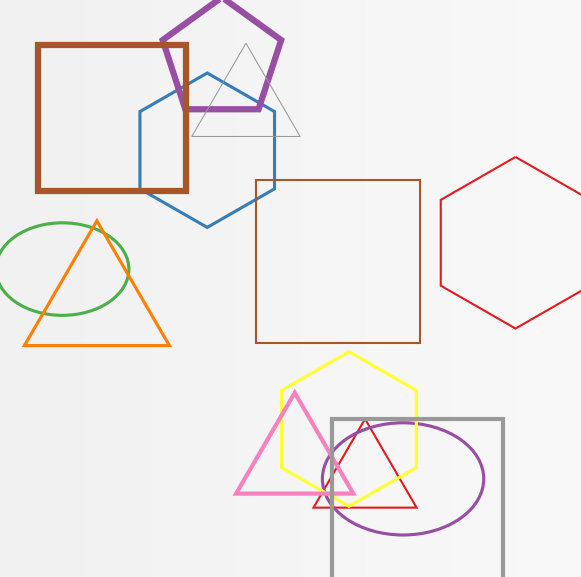[{"shape": "hexagon", "thickness": 1, "radius": 0.74, "center": [0.887, 0.579]}, {"shape": "triangle", "thickness": 1, "radius": 0.51, "center": [0.628, 0.171]}, {"shape": "hexagon", "thickness": 1.5, "radius": 0.67, "center": [0.357, 0.739]}, {"shape": "oval", "thickness": 1.5, "radius": 0.57, "center": [0.107, 0.533]}, {"shape": "pentagon", "thickness": 3, "radius": 0.54, "center": [0.382, 0.897]}, {"shape": "oval", "thickness": 1.5, "radius": 0.69, "center": [0.693, 0.17]}, {"shape": "triangle", "thickness": 1.5, "radius": 0.72, "center": [0.167, 0.473]}, {"shape": "hexagon", "thickness": 1.5, "radius": 0.67, "center": [0.6, 0.256]}, {"shape": "square", "thickness": 3, "radius": 0.64, "center": [0.192, 0.795]}, {"shape": "square", "thickness": 1, "radius": 0.7, "center": [0.581, 0.547]}, {"shape": "triangle", "thickness": 2, "radius": 0.58, "center": [0.507, 0.203]}, {"shape": "square", "thickness": 2, "radius": 0.73, "center": [0.718, 0.127]}, {"shape": "triangle", "thickness": 0.5, "radius": 0.54, "center": [0.423, 0.817]}]